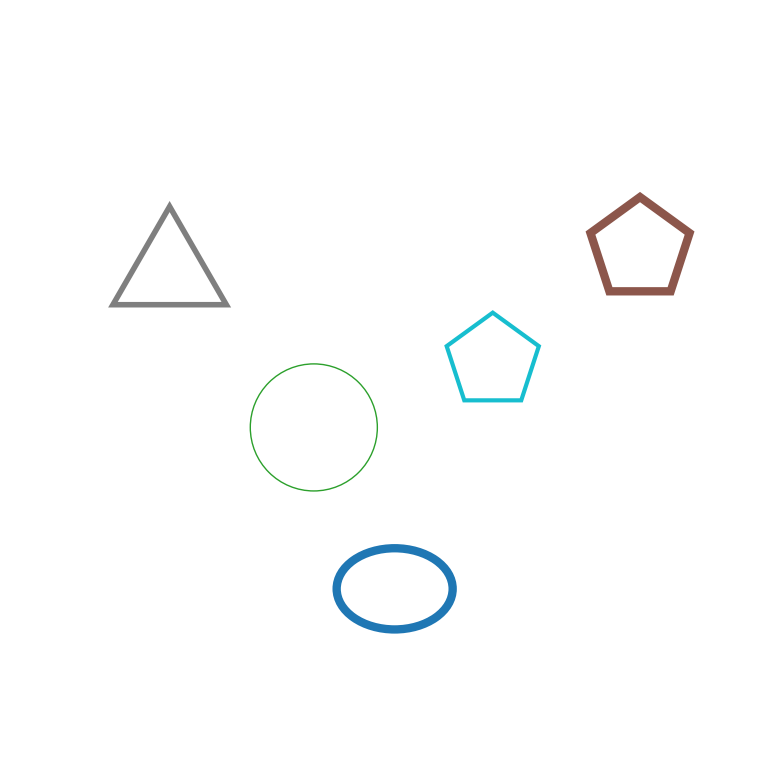[{"shape": "oval", "thickness": 3, "radius": 0.38, "center": [0.513, 0.235]}, {"shape": "circle", "thickness": 0.5, "radius": 0.41, "center": [0.408, 0.445]}, {"shape": "pentagon", "thickness": 3, "radius": 0.34, "center": [0.831, 0.676]}, {"shape": "triangle", "thickness": 2, "radius": 0.42, "center": [0.22, 0.647]}, {"shape": "pentagon", "thickness": 1.5, "radius": 0.31, "center": [0.64, 0.531]}]